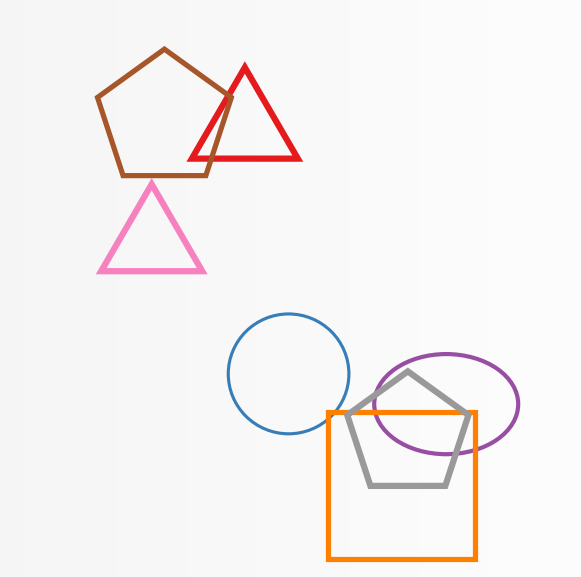[{"shape": "triangle", "thickness": 3, "radius": 0.53, "center": [0.421, 0.777]}, {"shape": "circle", "thickness": 1.5, "radius": 0.52, "center": [0.496, 0.352]}, {"shape": "oval", "thickness": 2, "radius": 0.62, "center": [0.768, 0.299]}, {"shape": "square", "thickness": 2.5, "radius": 0.63, "center": [0.691, 0.159]}, {"shape": "pentagon", "thickness": 2.5, "radius": 0.61, "center": [0.283, 0.793]}, {"shape": "triangle", "thickness": 3, "radius": 0.5, "center": [0.261, 0.58]}, {"shape": "pentagon", "thickness": 3, "radius": 0.55, "center": [0.702, 0.246]}]